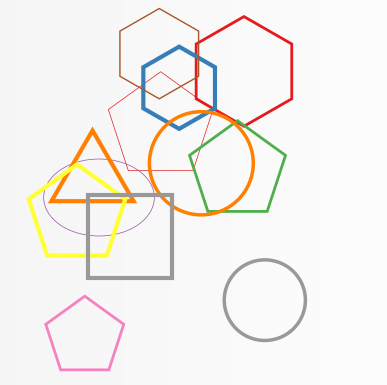[{"shape": "pentagon", "thickness": 0.5, "radius": 0.71, "center": [0.415, 0.672]}, {"shape": "hexagon", "thickness": 2, "radius": 0.71, "center": [0.63, 0.815]}, {"shape": "hexagon", "thickness": 3, "radius": 0.53, "center": [0.462, 0.772]}, {"shape": "pentagon", "thickness": 2, "radius": 0.65, "center": [0.613, 0.556]}, {"shape": "oval", "thickness": 0.5, "radius": 0.71, "center": [0.256, 0.487]}, {"shape": "triangle", "thickness": 3, "radius": 0.61, "center": [0.239, 0.539]}, {"shape": "circle", "thickness": 2.5, "radius": 0.67, "center": [0.52, 0.576]}, {"shape": "pentagon", "thickness": 3, "radius": 0.65, "center": [0.199, 0.442]}, {"shape": "hexagon", "thickness": 1, "radius": 0.59, "center": [0.411, 0.861]}, {"shape": "pentagon", "thickness": 2, "radius": 0.53, "center": [0.219, 0.125]}, {"shape": "square", "thickness": 3, "radius": 0.54, "center": [0.336, 0.387]}, {"shape": "circle", "thickness": 2.5, "radius": 0.52, "center": [0.683, 0.22]}]